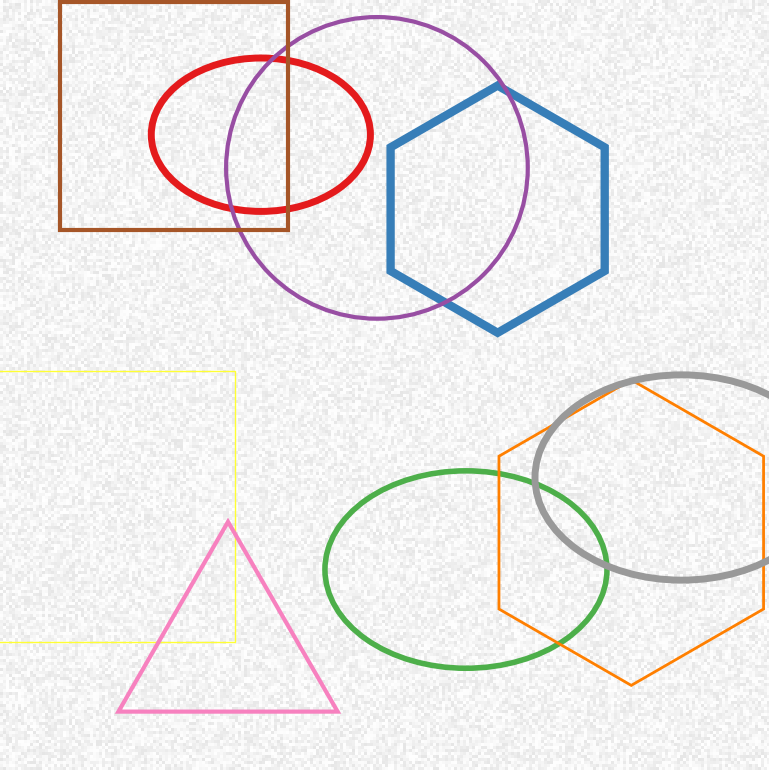[{"shape": "oval", "thickness": 2.5, "radius": 0.71, "center": [0.339, 0.825]}, {"shape": "hexagon", "thickness": 3, "radius": 0.8, "center": [0.646, 0.728]}, {"shape": "oval", "thickness": 2, "radius": 0.92, "center": [0.605, 0.26]}, {"shape": "circle", "thickness": 1.5, "radius": 0.98, "center": [0.49, 0.782]}, {"shape": "hexagon", "thickness": 1, "radius": 0.99, "center": [0.82, 0.308]}, {"shape": "square", "thickness": 0.5, "radius": 0.88, "center": [0.128, 0.342]}, {"shape": "square", "thickness": 1.5, "radius": 0.74, "center": [0.226, 0.85]}, {"shape": "triangle", "thickness": 1.5, "radius": 0.82, "center": [0.296, 0.158]}, {"shape": "oval", "thickness": 2.5, "radius": 0.95, "center": [0.885, 0.38]}]